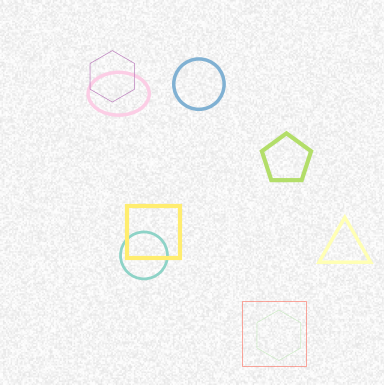[{"shape": "circle", "thickness": 2, "radius": 0.3, "center": [0.374, 0.337]}, {"shape": "triangle", "thickness": 2.5, "radius": 0.39, "center": [0.896, 0.358]}, {"shape": "square", "thickness": 0.5, "radius": 0.42, "center": [0.712, 0.133]}, {"shape": "circle", "thickness": 2.5, "radius": 0.33, "center": [0.517, 0.781]}, {"shape": "pentagon", "thickness": 3, "radius": 0.34, "center": [0.744, 0.586]}, {"shape": "oval", "thickness": 2.5, "radius": 0.4, "center": [0.308, 0.757]}, {"shape": "hexagon", "thickness": 0.5, "radius": 0.33, "center": [0.292, 0.802]}, {"shape": "hexagon", "thickness": 0.5, "radius": 0.33, "center": [0.724, 0.129]}, {"shape": "square", "thickness": 3, "radius": 0.34, "center": [0.399, 0.397]}]